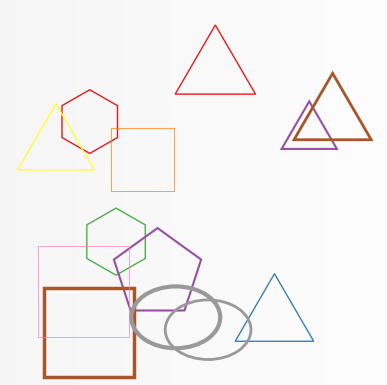[{"shape": "triangle", "thickness": 1, "radius": 0.6, "center": [0.556, 0.815]}, {"shape": "hexagon", "thickness": 1, "radius": 0.41, "center": [0.232, 0.684]}, {"shape": "triangle", "thickness": 1, "radius": 0.59, "center": [0.708, 0.172]}, {"shape": "hexagon", "thickness": 1, "radius": 0.44, "center": [0.299, 0.372]}, {"shape": "pentagon", "thickness": 1.5, "radius": 0.59, "center": [0.407, 0.289]}, {"shape": "triangle", "thickness": 1.5, "radius": 0.41, "center": [0.798, 0.654]}, {"shape": "square", "thickness": 0.5, "radius": 0.41, "center": [0.368, 0.585]}, {"shape": "triangle", "thickness": 1, "radius": 0.57, "center": [0.144, 0.616]}, {"shape": "square", "thickness": 2.5, "radius": 0.58, "center": [0.23, 0.136]}, {"shape": "triangle", "thickness": 2, "radius": 0.58, "center": [0.858, 0.695]}, {"shape": "square", "thickness": 0.5, "radius": 0.59, "center": [0.215, 0.243]}, {"shape": "oval", "thickness": 3, "radius": 0.57, "center": [0.454, 0.176]}, {"shape": "oval", "thickness": 2, "radius": 0.55, "center": [0.537, 0.144]}]